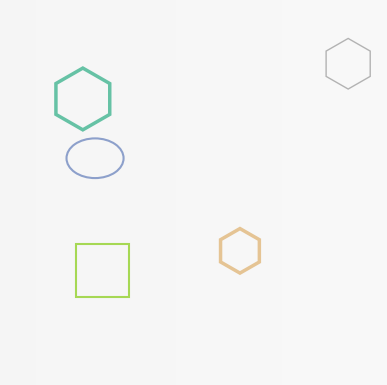[{"shape": "hexagon", "thickness": 2.5, "radius": 0.4, "center": [0.214, 0.743]}, {"shape": "oval", "thickness": 1.5, "radius": 0.37, "center": [0.245, 0.589]}, {"shape": "square", "thickness": 1.5, "radius": 0.34, "center": [0.266, 0.298]}, {"shape": "hexagon", "thickness": 2.5, "radius": 0.29, "center": [0.619, 0.349]}, {"shape": "hexagon", "thickness": 1, "radius": 0.33, "center": [0.898, 0.834]}]